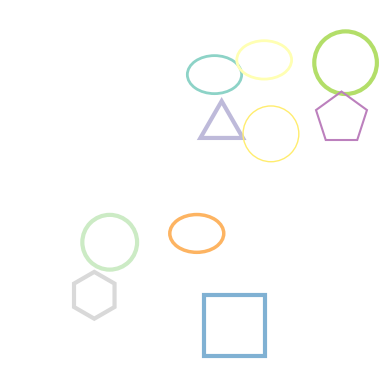[{"shape": "oval", "thickness": 2, "radius": 0.35, "center": [0.557, 0.806]}, {"shape": "oval", "thickness": 2, "radius": 0.36, "center": [0.686, 0.844]}, {"shape": "triangle", "thickness": 3, "radius": 0.32, "center": [0.576, 0.674]}, {"shape": "square", "thickness": 3, "radius": 0.39, "center": [0.608, 0.155]}, {"shape": "oval", "thickness": 2.5, "radius": 0.35, "center": [0.511, 0.394]}, {"shape": "circle", "thickness": 3, "radius": 0.41, "center": [0.898, 0.837]}, {"shape": "hexagon", "thickness": 3, "radius": 0.3, "center": [0.245, 0.233]}, {"shape": "pentagon", "thickness": 1.5, "radius": 0.35, "center": [0.887, 0.693]}, {"shape": "circle", "thickness": 3, "radius": 0.36, "center": [0.285, 0.371]}, {"shape": "circle", "thickness": 1, "radius": 0.36, "center": [0.704, 0.652]}]